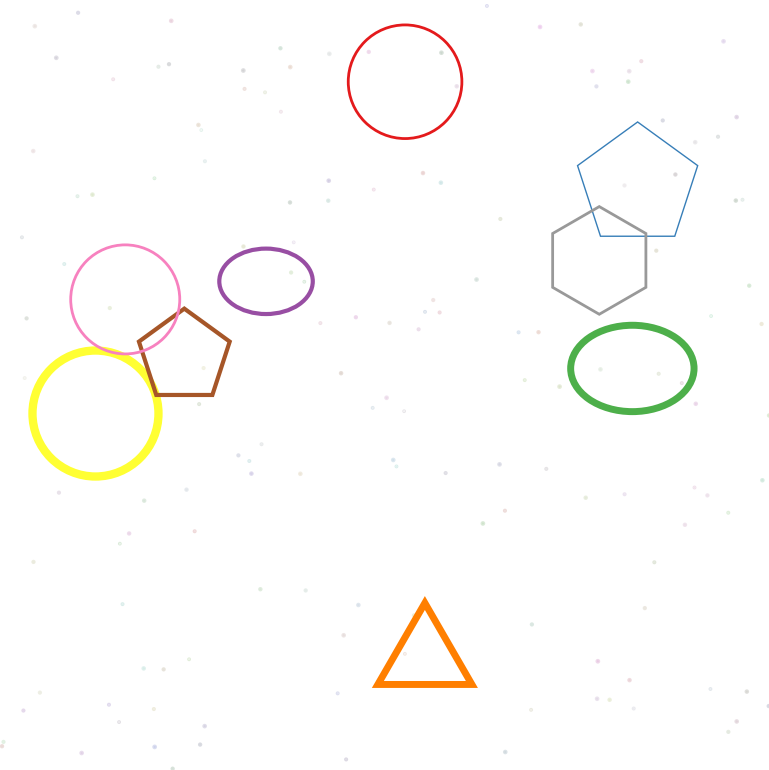[{"shape": "circle", "thickness": 1, "radius": 0.37, "center": [0.526, 0.894]}, {"shape": "pentagon", "thickness": 0.5, "radius": 0.41, "center": [0.828, 0.76]}, {"shape": "oval", "thickness": 2.5, "radius": 0.4, "center": [0.821, 0.521]}, {"shape": "oval", "thickness": 1.5, "radius": 0.3, "center": [0.345, 0.635]}, {"shape": "triangle", "thickness": 2.5, "radius": 0.35, "center": [0.552, 0.146]}, {"shape": "circle", "thickness": 3, "radius": 0.41, "center": [0.124, 0.463]}, {"shape": "pentagon", "thickness": 1.5, "radius": 0.31, "center": [0.239, 0.537]}, {"shape": "circle", "thickness": 1, "radius": 0.35, "center": [0.163, 0.611]}, {"shape": "hexagon", "thickness": 1, "radius": 0.35, "center": [0.778, 0.662]}]